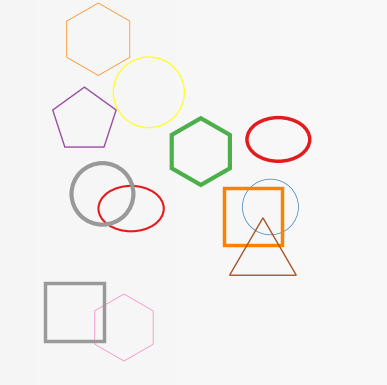[{"shape": "oval", "thickness": 1.5, "radius": 0.42, "center": [0.338, 0.458]}, {"shape": "oval", "thickness": 2.5, "radius": 0.41, "center": [0.718, 0.638]}, {"shape": "circle", "thickness": 0.5, "radius": 0.36, "center": [0.698, 0.462]}, {"shape": "hexagon", "thickness": 3, "radius": 0.43, "center": [0.518, 0.606]}, {"shape": "pentagon", "thickness": 1, "radius": 0.43, "center": [0.218, 0.688]}, {"shape": "hexagon", "thickness": 0.5, "radius": 0.47, "center": [0.254, 0.898]}, {"shape": "square", "thickness": 2.5, "radius": 0.37, "center": [0.653, 0.439]}, {"shape": "circle", "thickness": 1, "radius": 0.46, "center": [0.384, 0.76]}, {"shape": "triangle", "thickness": 1, "radius": 0.5, "center": [0.679, 0.335]}, {"shape": "hexagon", "thickness": 0.5, "radius": 0.43, "center": [0.32, 0.149]}, {"shape": "circle", "thickness": 3, "radius": 0.4, "center": [0.264, 0.496]}, {"shape": "square", "thickness": 2.5, "radius": 0.38, "center": [0.193, 0.189]}]